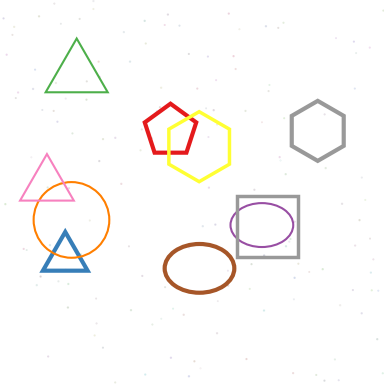[{"shape": "pentagon", "thickness": 3, "radius": 0.35, "center": [0.443, 0.66]}, {"shape": "triangle", "thickness": 3, "radius": 0.34, "center": [0.169, 0.33]}, {"shape": "triangle", "thickness": 1.5, "radius": 0.47, "center": [0.199, 0.807]}, {"shape": "oval", "thickness": 1.5, "radius": 0.41, "center": [0.68, 0.415]}, {"shape": "circle", "thickness": 1.5, "radius": 0.49, "center": [0.186, 0.429]}, {"shape": "hexagon", "thickness": 2.5, "radius": 0.45, "center": [0.517, 0.619]}, {"shape": "oval", "thickness": 3, "radius": 0.45, "center": [0.518, 0.303]}, {"shape": "triangle", "thickness": 1.5, "radius": 0.4, "center": [0.122, 0.519]}, {"shape": "hexagon", "thickness": 3, "radius": 0.39, "center": [0.825, 0.66]}, {"shape": "square", "thickness": 2.5, "radius": 0.4, "center": [0.695, 0.413]}]